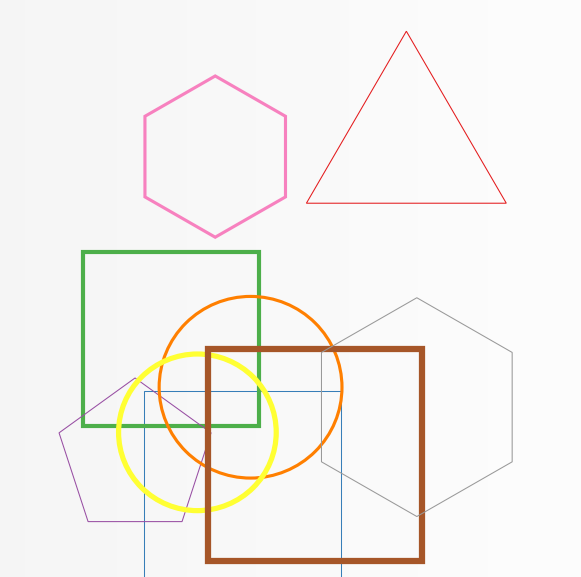[{"shape": "triangle", "thickness": 0.5, "radius": 0.99, "center": [0.699, 0.747]}, {"shape": "square", "thickness": 0.5, "radius": 0.85, "center": [0.417, 0.152]}, {"shape": "square", "thickness": 2, "radius": 0.75, "center": [0.294, 0.412]}, {"shape": "pentagon", "thickness": 0.5, "radius": 0.69, "center": [0.232, 0.207]}, {"shape": "circle", "thickness": 1.5, "radius": 0.79, "center": [0.431, 0.329]}, {"shape": "circle", "thickness": 2.5, "radius": 0.68, "center": [0.34, 0.251]}, {"shape": "square", "thickness": 3, "radius": 0.92, "center": [0.542, 0.211]}, {"shape": "hexagon", "thickness": 1.5, "radius": 0.7, "center": [0.37, 0.728]}, {"shape": "hexagon", "thickness": 0.5, "radius": 0.95, "center": [0.717, 0.294]}]